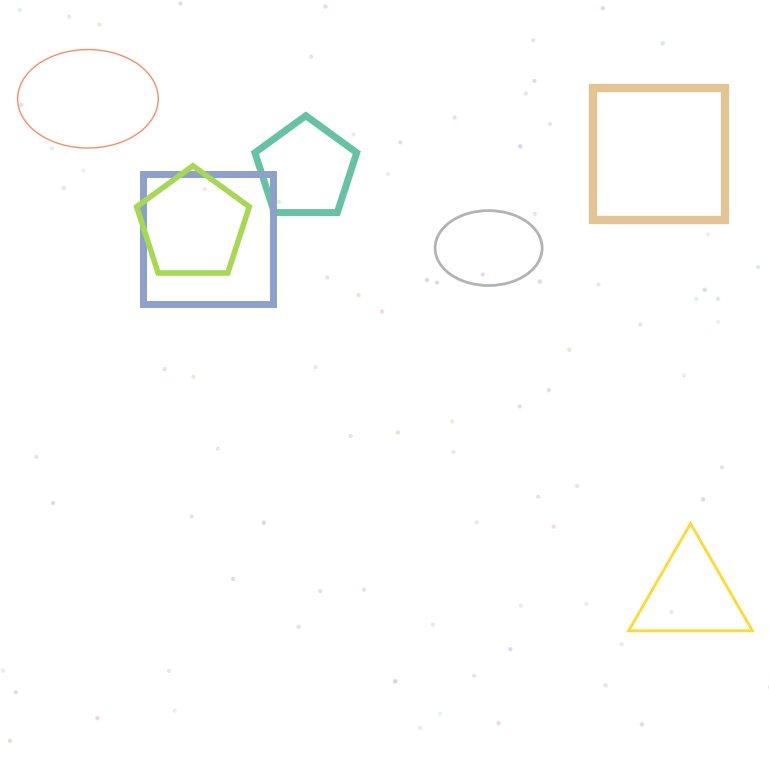[{"shape": "pentagon", "thickness": 2.5, "radius": 0.35, "center": [0.397, 0.78]}, {"shape": "oval", "thickness": 0.5, "radius": 0.46, "center": [0.114, 0.872]}, {"shape": "square", "thickness": 2.5, "radius": 0.42, "center": [0.27, 0.689]}, {"shape": "pentagon", "thickness": 2, "radius": 0.38, "center": [0.251, 0.708]}, {"shape": "triangle", "thickness": 1, "radius": 0.46, "center": [0.897, 0.227]}, {"shape": "square", "thickness": 3, "radius": 0.43, "center": [0.856, 0.801]}, {"shape": "oval", "thickness": 1, "radius": 0.35, "center": [0.635, 0.678]}]